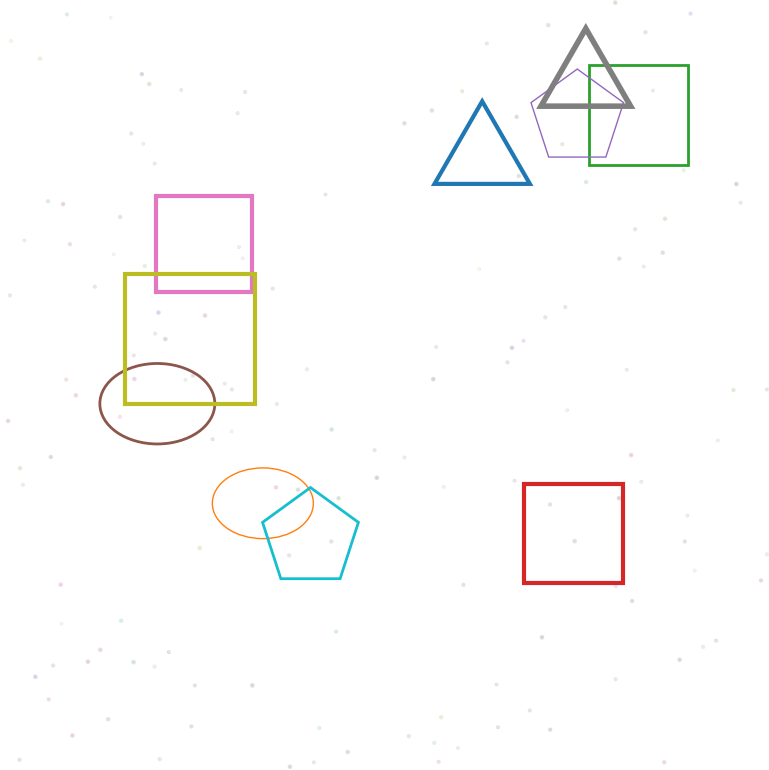[{"shape": "triangle", "thickness": 1.5, "radius": 0.36, "center": [0.626, 0.797]}, {"shape": "oval", "thickness": 0.5, "radius": 0.33, "center": [0.341, 0.346]}, {"shape": "square", "thickness": 1, "radius": 0.32, "center": [0.829, 0.85]}, {"shape": "square", "thickness": 1.5, "radius": 0.32, "center": [0.744, 0.307]}, {"shape": "pentagon", "thickness": 0.5, "radius": 0.32, "center": [0.75, 0.847]}, {"shape": "oval", "thickness": 1, "radius": 0.37, "center": [0.204, 0.476]}, {"shape": "square", "thickness": 1.5, "radius": 0.31, "center": [0.265, 0.683]}, {"shape": "triangle", "thickness": 2, "radius": 0.34, "center": [0.761, 0.896]}, {"shape": "square", "thickness": 1.5, "radius": 0.42, "center": [0.246, 0.56]}, {"shape": "pentagon", "thickness": 1, "radius": 0.33, "center": [0.403, 0.301]}]